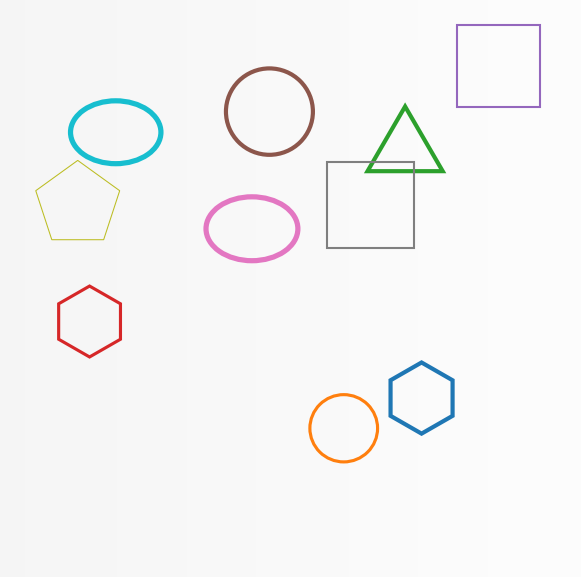[{"shape": "hexagon", "thickness": 2, "radius": 0.31, "center": [0.725, 0.31]}, {"shape": "circle", "thickness": 1.5, "radius": 0.29, "center": [0.591, 0.258]}, {"shape": "triangle", "thickness": 2, "radius": 0.37, "center": [0.697, 0.74]}, {"shape": "hexagon", "thickness": 1.5, "radius": 0.31, "center": [0.154, 0.442]}, {"shape": "square", "thickness": 1, "radius": 0.36, "center": [0.858, 0.885]}, {"shape": "circle", "thickness": 2, "radius": 0.37, "center": [0.464, 0.806]}, {"shape": "oval", "thickness": 2.5, "radius": 0.4, "center": [0.433, 0.603]}, {"shape": "square", "thickness": 1, "radius": 0.37, "center": [0.637, 0.644]}, {"shape": "pentagon", "thickness": 0.5, "radius": 0.38, "center": [0.134, 0.645]}, {"shape": "oval", "thickness": 2.5, "radius": 0.39, "center": [0.199, 0.77]}]